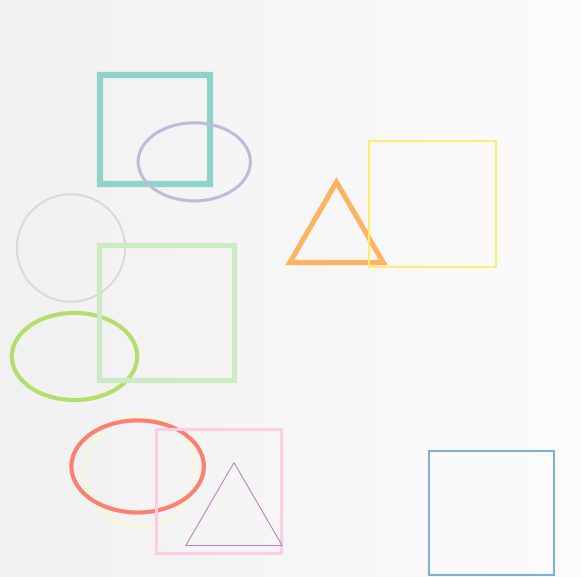[{"shape": "square", "thickness": 3, "radius": 0.47, "center": [0.267, 0.775]}, {"shape": "circle", "thickness": 0.5, "radius": 0.48, "center": [0.241, 0.184]}, {"shape": "oval", "thickness": 1.5, "radius": 0.48, "center": [0.334, 0.719]}, {"shape": "oval", "thickness": 2, "radius": 0.57, "center": [0.237, 0.191]}, {"shape": "square", "thickness": 1, "radius": 0.54, "center": [0.846, 0.11]}, {"shape": "triangle", "thickness": 2.5, "radius": 0.46, "center": [0.579, 0.591]}, {"shape": "oval", "thickness": 2, "radius": 0.54, "center": [0.128, 0.382]}, {"shape": "square", "thickness": 1.5, "radius": 0.54, "center": [0.376, 0.148]}, {"shape": "circle", "thickness": 1, "radius": 0.47, "center": [0.122, 0.57]}, {"shape": "triangle", "thickness": 0.5, "radius": 0.48, "center": [0.403, 0.102]}, {"shape": "square", "thickness": 2.5, "radius": 0.58, "center": [0.286, 0.458]}, {"shape": "square", "thickness": 1, "radius": 0.54, "center": [0.744, 0.646]}]